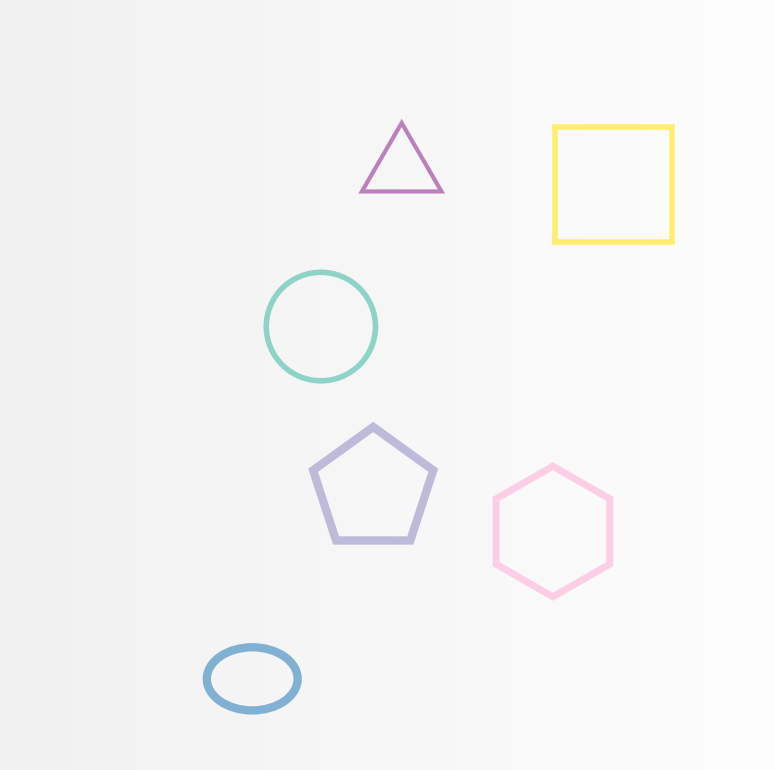[{"shape": "circle", "thickness": 2, "radius": 0.35, "center": [0.414, 0.576]}, {"shape": "pentagon", "thickness": 3, "radius": 0.41, "center": [0.482, 0.364]}, {"shape": "oval", "thickness": 3, "radius": 0.29, "center": [0.325, 0.118]}, {"shape": "hexagon", "thickness": 2.5, "radius": 0.42, "center": [0.713, 0.31]}, {"shape": "triangle", "thickness": 1.5, "radius": 0.3, "center": [0.518, 0.781]}, {"shape": "square", "thickness": 2, "radius": 0.38, "center": [0.791, 0.761]}]